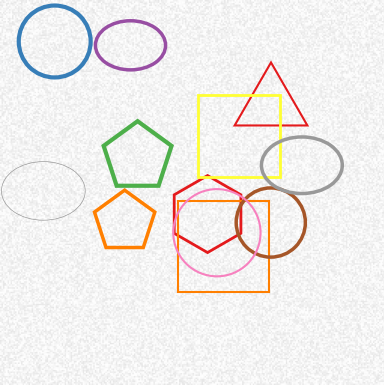[{"shape": "hexagon", "thickness": 2, "radius": 0.5, "center": [0.539, 0.444]}, {"shape": "triangle", "thickness": 1.5, "radius": 0.55, "center": [0.704, 0.729]}, {"shape": "circle", "thickness": 3, "radius": 0.47, "center": [0.142, 0.892]}, {"shape": "pentagon", "thickness": 3, "radius": 0.46, "center": [0.357, 0.593]}, {"shape": "oval", "thickness": 2.5, "radius": 0.46, "center": [0.339, 0.882]}, {"shape": "pentagon", "thickness": 2.5, "radius": 0.41, "center": [0.324, 0.424]}, {"shape": "square", "thickness": 1.5, "radius": 0.59, "center": [0.58, 0.36]}, {"shape": "square", "thickness": 2, "radius": 0.53, "center": [0.62, 0.647]}, {"shape": "circle", "thickness": 2.5, "radius": 0.45, "center": [0.703, 0.422]}, {"shape": "circle", "thickness": 1.5, "radius": 0.57, "center": [0.563, 0.396]}, {"shape": "oval", "thickness": 2.5, "radius": 0.52, "center": [0.784, 0.571]}, {"shape": "oval", "thickness": 0.5, "radius": 0.54, "center": [0.113, 0.504]}]